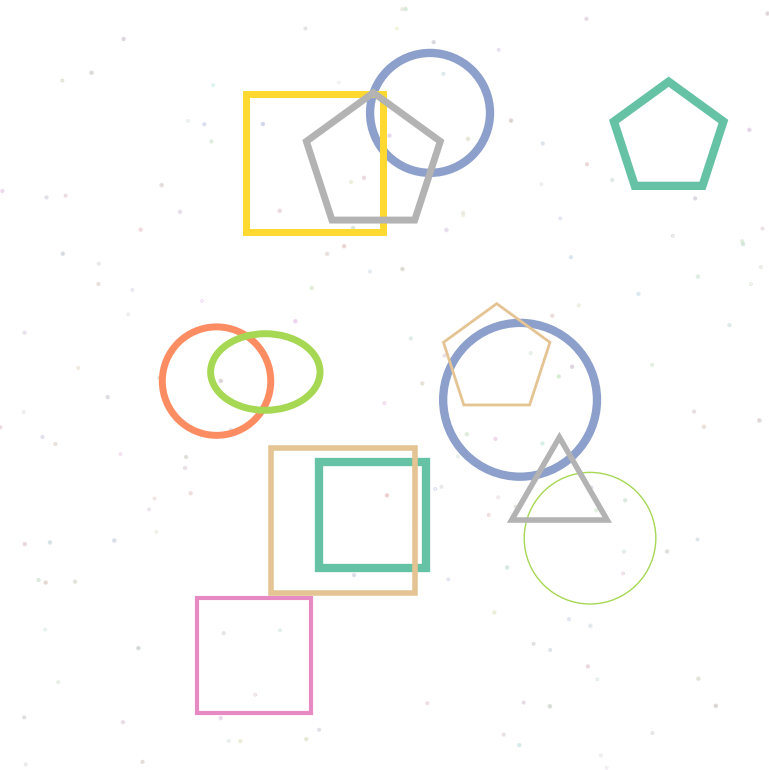[{"shape": "square", "thickness": 3, "radius": 0.35, "center": [0.484, 0.331]}, {"shape": "pentagon", "thickness": 3, "radius": 0.37, "center": [0.868, 0.819]}, {"shape": "circle", "thickness": 2.5, "radius": 0.35, "center": [0.281, 0.505]}, {"shape": "circle", "thickness": 3, "radius": 0.5, "center": [0.675, 0.481]}, {"shape": "circle", "thickness": 3, "radius": 0.39, "center": [0.558, 0.853]}, {"shape": "square", "thickness": 1.5, "radius": 0.37, "center": [0.33, 0.149]}, {"shape": "oval", "thickness": 2.5, "radius": 0.36, "center": [0.345, 0.517]}, {"shape": "circle", "thickness": 0.5, "radius": 0.43, "center": [0.766, 0.301]}, {"shape": "square", "thickness": 2.5, "radius": 0.45, "center": [0.409, 0.788]}, {"shape": "pentagon", "thickness": 1, "radius": 0.36, "center": [0.645, 0.533]}, {"shape": "square", "thickness": 2, "radius": 0.47, "center": [0.445, 0.324]}, {"shape": "triangle", "thickness": 2, "radius": 0.36, "center": [0.727, 0.36]}, {"shape": "pentagon", "thickness": 2.5, "radius": 0.46, "center": [0.485, 0.788]}]